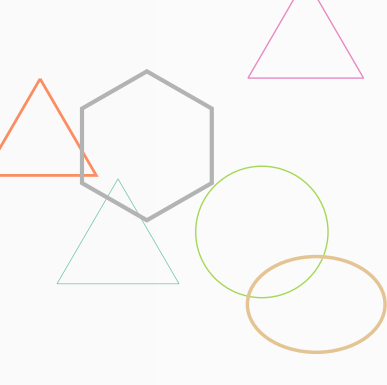[{"shape": "triangle", "thickness": 0.5, "radius": 0.91, "center": [0.305, 0.354]}, {"shape": "triangle", "thickness": 2, "radius": 0.84, "center": [0.104, 0.628]}, {"shape": "triangle", "thickness": 1, "radius": 0.86, "center": [0.789, 0.883]}, {"shape": "circle", "thickness": 1, "radius": 0.85, "center": [0.676, 0.398]}, {"shape": "oval", "thickness": 2.5, "radius": 0.89, "center": [0.816, 0.209]}, {"shape": "hexagon", "thickness": 3, "radius": 0.97, "center": [0.379, 0.621]}]